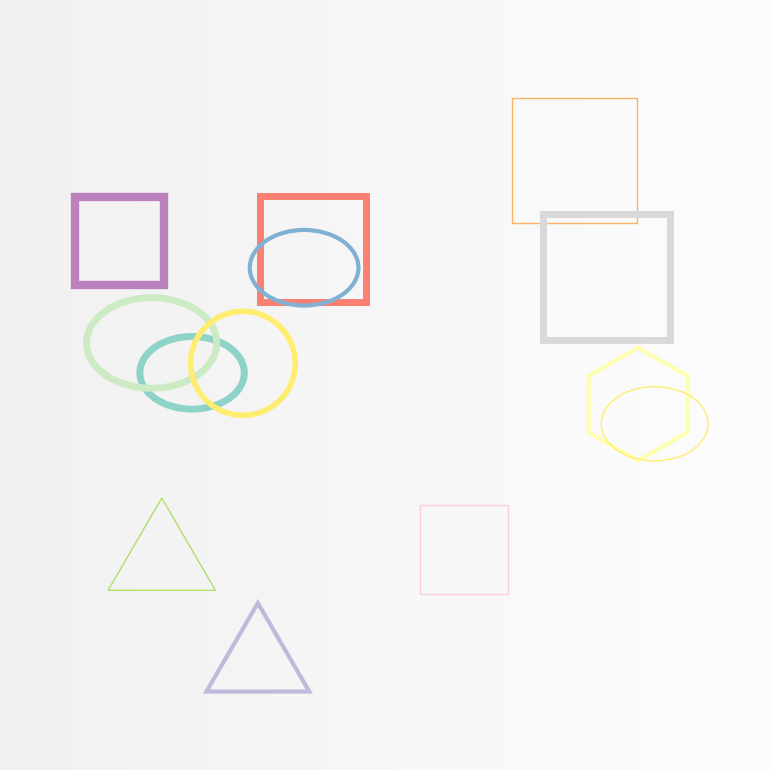[{"shape": "oval", "thickness": 2.5, "radius": 0.34, "center": [0.248, 0.516]}, {"shape": "hexagon", "thickness": 1.5, "radius": 0.37, "center": [0.823, 0.475]}, {"shape": "triangle", "thickness": 1.5, "radius": 0.38, "center": [0.333, 0.14]}, {"shape": "square", "thickness": 2.5, "radius": 0.34, "center": [0.404, 0.677]}, {"shape": "oval", "thickness": 1.5, "radius": 0.35, "center": [0.392, 0.652]}, {"shape": "square", "thickness": 0.5, "radius": 0.4, "center": [0.741, 0.792]}, {"shape": "triangle", "thickness": 0.5, "radius": 0.4, "center": [0.209, 0.273]}, {"shape": "square", "thickness": 0.5, "radius": 0.29, "center": [0.599, 0.286]}, {"shape": "square", "thickness": 2.5, "radius": 0.41, "center": [0.783, 0.64]}, {"shape": "square", "thickness": 3, "radius": 0.29, "center": [0.154, 0.687]}, {"shape": "oval", "thickness": 2.5, "radius": 0.42, "center": [0.196, 0.555]}, {"shape": "circle", "thickness": 2, "radius": 0.34, "center": [0.313, 0.528]}, {"shape": "oval", "thickness": 0.5, "radius": 0.34, "center": [0.845, 0.45]}]